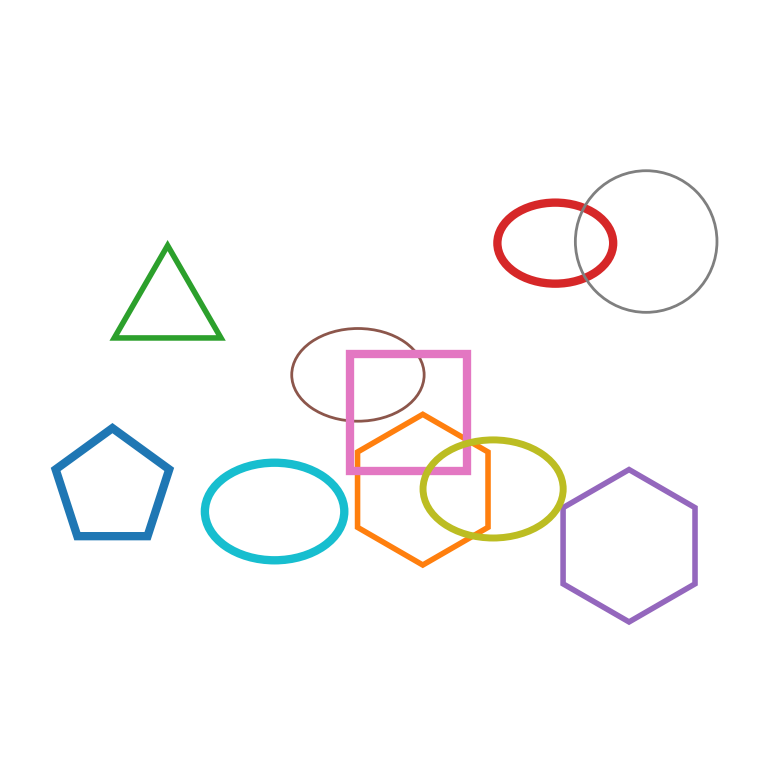[{"shape": "pentagon", "thickness": 3, "radius": 0.39, "center": [0.146, 0.366]}, {"shape": "hexagon", "thickness": 2, "radius": 0.49, "center": [0.549, 0.364]}, {"shape": "triangle", "thickness": 2, "radius": 0.4, "center": [0.218, 0.601]}, {"shape": "oval", "thickness": 3, "radius": 0.38, "center": [0.721, 0.684]}, {"shape": "hexagon", "thickness": 2, "radius": 0.49, "center": [0.817, 0.291]}, {"shape": "oval", "thickness": 1, "radius": 0.43, "center": [0.465, 0.513]}, {"shape": "square", "thickness": 3, "radius": 0.38, "center": [0.531, 0.464]}, {"shape": "circle", "thickness": 1, "radius": 0.46, "center": [0.839, 0.686]}, {"shape": "oval", "thickness": 2.5, "radius": 0.46, "center": [0.64, 0.365]}, {"shape": "oval", "thickness": 3, "radius": 0.45, "center": [0.357, 0.336]}]